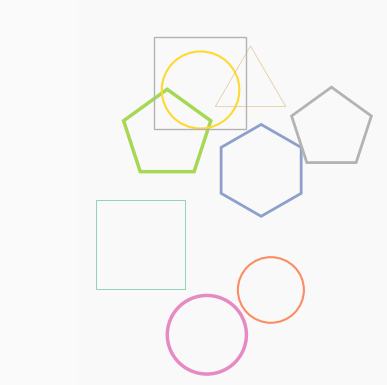[{"shape": "square", "thickness": 0.5, "radius": 0.57, "center": [0.364, 0.365]}, {"shape": "circle", "thickness": 1.5, "radius": 0.43, "center": [0.699, 0.247]}, {"shape": "hexagon", "thickness": 2, "radius": 0.6, "center": [0.674, 0.557]}, {"shape": "circle", "thickness": 2.5, "radius": 0.51, "center": [0.534, 0.131]}, {"shape": "pentagon", "thickness": 2.5, "radius": 0.59, "center": [0.431, 0.65]}, {"shape": "circle", "thickness": 1.5, "radius": 0.5, "center": [0.518, 0.766]}, {"shape": "triangle", "thickness": 0.5, "radius": 0.53, "center": [0.646, 0.776]}, {"shape": "square", "thickness": 1, "radius": 0.6, "center": [0.516, 0.785]}, {"shape": "pentagon", "thickness": 2, "radius": 0.54, "center": [0.855, 0.665]}]